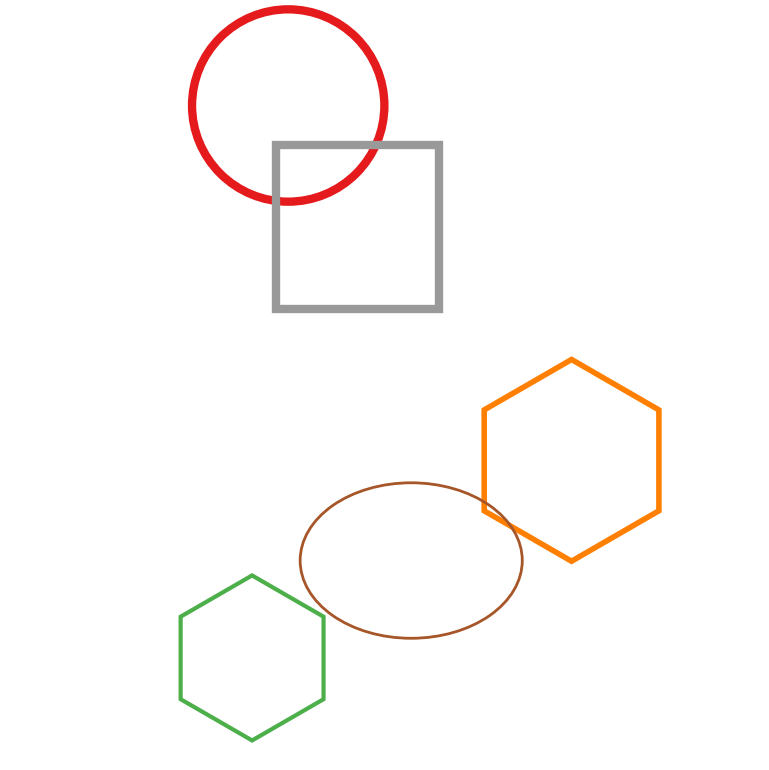[{"shape": "circle", "thickness": 3, "radius": 0.62, "center": [0.374, 0.863]}, {"shape": "hexagon", "thickness": 1.5, "radius": 0.54, "center": [0.327, 0.146]}, {"shape": "hexagon", "thickness": 2, "radius": 0.65, "center": [0.742, 0.402]}, {"shape": "oval", "thickness": 1, "radius": 0.72, "center": [0.534, 0.272]}, {"shape": "square", "thickness": 3, "radius": 0.53, "center": [0.464, 0.705]}]